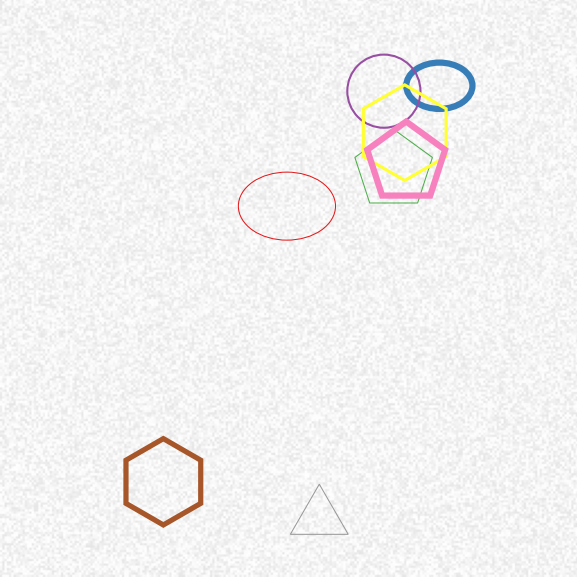[{"shape": "oval", "thickness": 0.5, "radius": 0.42, "center": [0.497, 0.642]}, {"shape": "oval", "thickness": 3, "radius": 0.29, "center": [0.761, 0.851]}, {"shape": "pentagon", "thickness": 0.5, "radius": 0.35, "center": [0.682, 0.705]}, {"shape": "circle", "thickness": 1, "radius": 0.32, "center": [0.665, 0.841]}, {"shape": "hexagon", "thickness": 1.5, "radius": 0.41, "center": [0.701, 0.769]}, {"shape": "hexagon", "thickness": 2.5, "radius": 0.37, "center": [0.283, 0.165]}, {"shape": "pentagon", "thickness": 3, "radius": 0.35, "center": [0.703, 0.718]}, {"shape": "triangle", "thickness": 0.5, "radius": 0.29, "center": [0.553, 0.103]}]